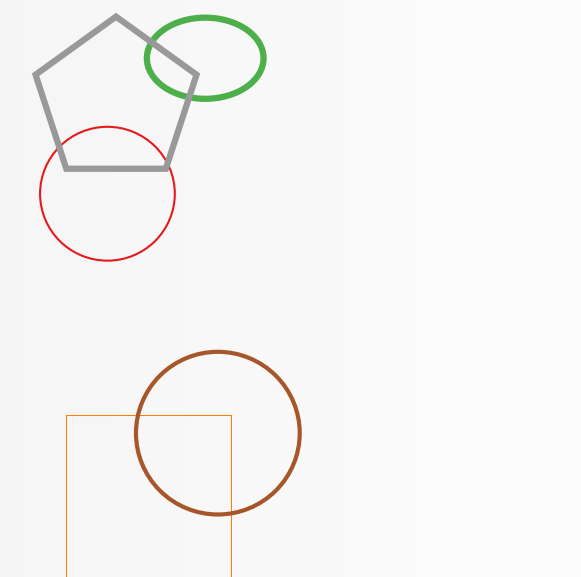[{"shape": "circle", "thickness": 1, "radius": 0.58, "center": [0.185, 0.664]}, {"shape": "oval", "thickness": 3, "radius": 0.5, "center": [0.353, 0.898]}, {"shape": "square", "thickness": 0.5, "radius": 0.71, "center": [0.256, 0.139]}, {"shape": "circle", "thickness": 2, "radius": 0.7, "center": [0.375, 0.249]}, {"shape": "pentagon", "thickness": 3, "radius": 0.73, "center": [0.2, 0.825]}]